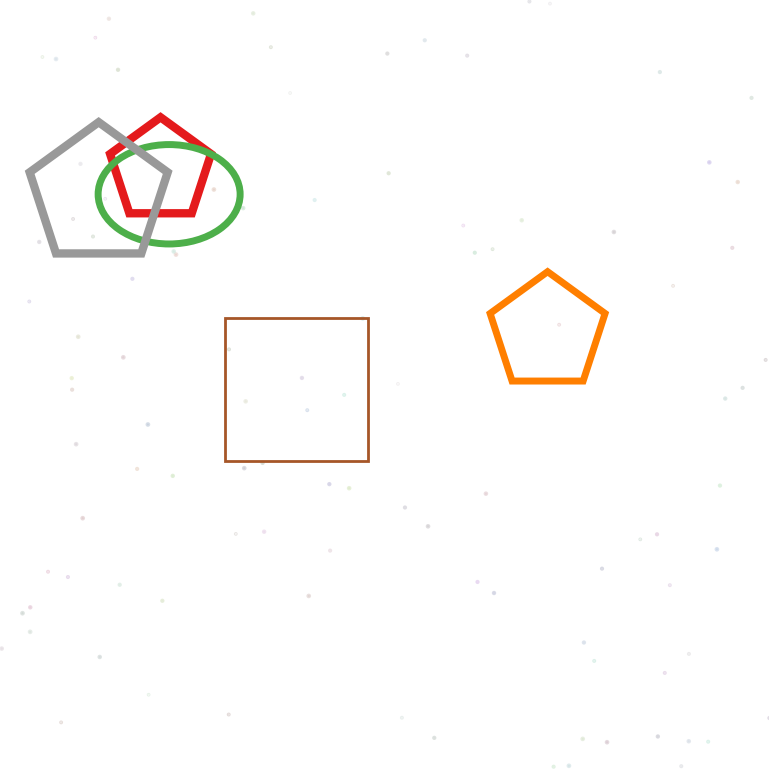[{"shape": "pentagon", "thickness": 3, "radius": 0.34, "center": [0.209, 0.779]}, {"shape": "oval", "thickness": 2.5, "radius": 0.46, "center": [0.22, 0.748]}, {"shape": "pentagon", "thickness": 2.5, "radius": 0.39, "center": [0.711, 0.569]}, {"shape": "square", "thickness": 1, "radius": 0.47, "center": [0.385, 0.494]}, {"shape": "pentagon", "thickness": 3, "radius": 0.47, "center": [0.128, 0.747]}]